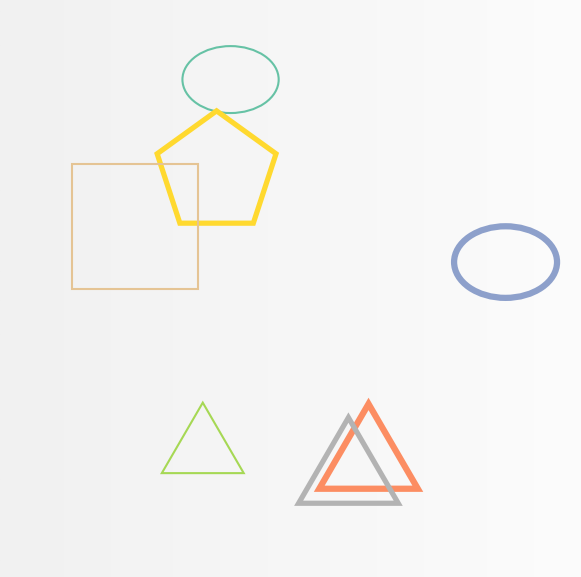[{"shape": "oval", "thickness": 1, "radius": 0.41, "center": [0.397, 0.861]}, {"shape": "triangle", "thickness": 3, "radius": 0.49, "center": [0.634, 0.202]}, {"shape": "oval", "thickness": 3, "radius": 0.44, "center": [0.87, 0.545]}, {"shape": "triangle", "thickness": 1, "radius": 0.41, "center": [0.349, 0.221]}, {"shape": "pentagon", "thickness": 2.5, "radius": 0.54, "center": [0.373, 0.7]}, {"shape": "square", "thickness": 1, "radius": 0.54, "center": [0.232, 0.607]}, {"shape": "triangle", "thickness": 2.5, "radius": 0.49, "center": [0.599, 0.177]}]